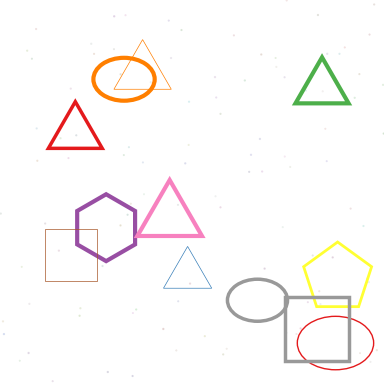[{"shape": "oval", "thickness": 1, "radius": 0.5, "center": [0.871, 0.109]}, {"shape": "triangle", "thickness": 2.5, "radius": 0.4, "center": [0.196, 0.655]}, {"shape": "triangle", "thickness": 0.5, "radius": 0.36, "center": [0.487, 0.288]}, {"shape": "triangle", "thickness": 3, "radius": 0.4, "center": [0.836, 0.771]}, {"shape": "hexagon", "thickness": 3, "radius": 0.43, "center": [0.276, 0.409]}, {"shape": "triangle", "thickness": 0.5, "radius": 0.43, "center": [0.37, 0.811]}, {"shape": "oval", "thickness": 3, "radius": 0.4, "center": [0.322, 0.794]}, {"shape": "pentagon", "thickness": 2, "radius": 0.46, "center": [0.877, 0.279]}, {"shape": "square", "thickness": 0.5, "radius": 0.34, "center": [0.184, 0.337]}, {"shape": "triangle", "thickness": 3, "radius": 0.48, "center": [0.441, 0.436]}, {"shape": "square", "thickness": 2.5, "radius": 0.42, "center": [0.824, 0.146]}, {"shape": "oval", "thickness": 2.5, "radius": 0.39, "center": [0.669, 0.22]}]